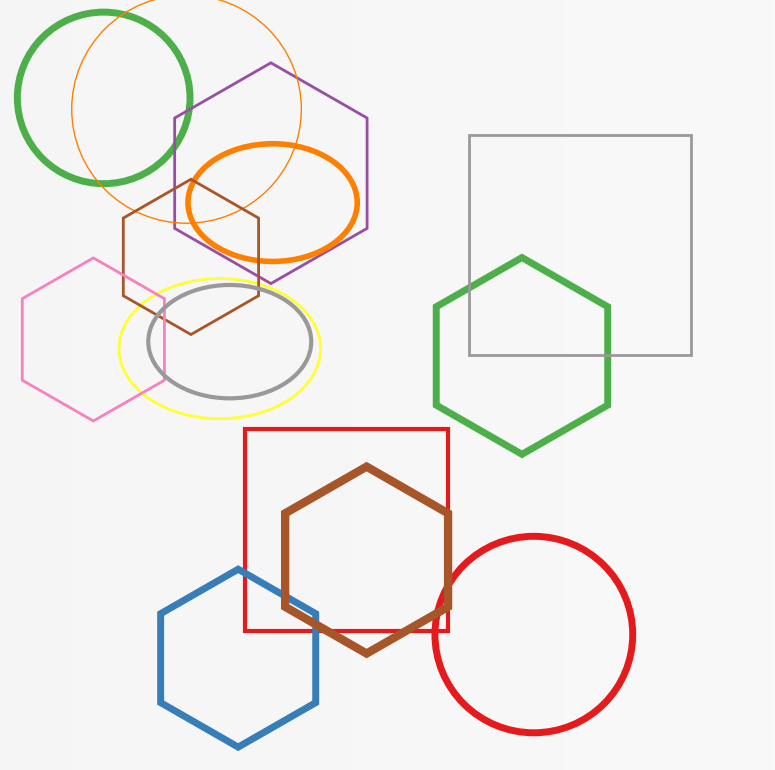[{"shape": "square", "thickness": 1.5, "radius": 0.66, "center": [0.447, 0.312]}, {"shape": "circle", "thickness": 2.5, "radius": 0.64, "center": [0.689, 0.176]}, {"shape": "hexagon", "thickness": 2.5, "radius": 0.58, "center": [0.307, 0.145]}, {"shape": "hexagon", "thickness": 2.5, "radius": 0.64, "center": [0.674, 0.538]}, {"shape": "circle", "thickness": 2.5, "radius": 0.56, "center": [0.134, 0.873]}, {"shape": "hexagon", "thickness": 1, "radius": 0.72, "center": [0.35, 0.775]}, {"shape": "circle", "thickness": 0.5, "radius": 0.74, "center": [0.241, 0.858]}, {"shape": "oval", "thickness": 2, "radius": 0.55, "center": [0.352, 0.737]}, {"shape": "oval", "thickness": 1, "radius": 0.65, "center": [0.284, 0.547]}, {"shape": "hexagon", "thickness": 1, "radius": 0.5, "center": [0.246, 0.666]}, {"shape": "hexagon", "thickness": 3, "radius": 0.61, "center": [0.473, 0.273]}, {"shape": "hexagon", "thickness": 1, "radius": 0.53, "center": [0.12, 0.559]}, {"shape": "square", "thickness": 1, "radius": 0.71, "center": [0.748, 0.681]}, {"shape": "oval", "thickness": 1.5, "radius": 0.53, "center": [0.296, 0.556]}]